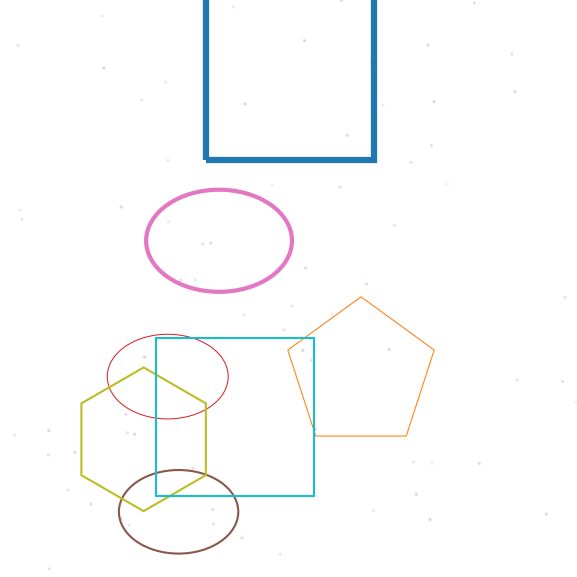[{"shape": "square", "thickness": 3, "radius": 0.73, "center": [0.502, 0.868]}, {"shape": "pentagon", "thickness": 0.5, "radius": 0.67, "center": [0.625, 0.352]}, {"shape": "oval", "thickness": 0.5, "radius": 0.52, "center": [0.29, 0.347]}, {"shape": "oval", "thickness": 1, "radius": 0.52, "center": [0.309, 0.113]}, {"shape": "oval", "thickness": 2, "radius": 0.63, "center": [0.379, 0.582]}, {"shape": "hexagon", "thickness": 1, "radius": 0.62, "center": [0.249, 0.238]}, {"shape": "square", "thickness": 1, "radius": 0.68, "center": [0.407, 0.277]}]